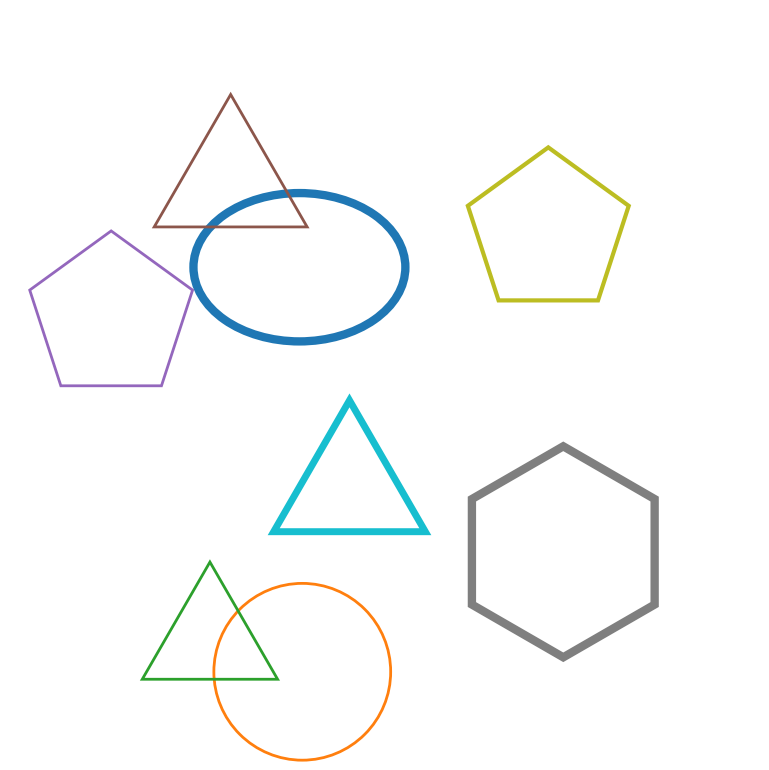[{"shape": "oval", "thickness": 3, "radius": 0.69, "center": [0.389, 0.653]}, {"shape": "circle", "thickness": 1, "radius": 0.57, "center": [0.393, 0.128]}, {"shape": "triangle", "thickness": 1, "radius": 0.51, "center": [0.273, 0.169]}, {"shape": "pentagon", "thickness": 1, "radius": 0.56, "center": [0.144, 0.589]}, {"shape": "triangle", "thickness": 1, "radius": 0.57, "center": [0.3, 0.763]}, {"shape": "hexagon", "thickness": 3, "radius": 0.69, "center": [0.732, 0.283]}, {"shape": "pentagon", "thickness": 1.5, "radius": 0.55, "center": [0.712, 0.699]}, {"shape": "triangle", "thickness": 2.5, "radius": 0.57, "center": [0.454, 0.366]}]